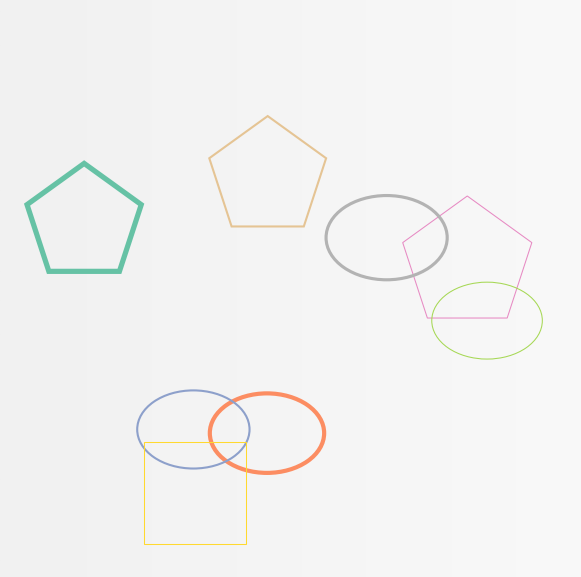[{"shape": "pentagon", "thickness": 2.5, "radius": 0.52, "center": [0.145, 0.613]}, {"shape": "oval", "thickness": 2, "radius": 0.49, "center": [0.459, 0.249]}, {"shape": "oval", "thickness": 1, "radius": 0.48, "center": [0.333, 0.255]}, {"shape": "pentagon", "thickness": 0.5, "radius": 0.58, "center": [0.804, 0.543]}, {"shape": "oval", "thickness": 0.5, "radius": 0.48, "center": [0.838, 0.444]}, {"shape": "square", "thickness": 0.5, "radius": 0.44, "center": [0.336, 0.145]}, {"shape": "pentagon", "thickness": 1, "radius": 0.53, "center": [0.461, 0.692]}, {"shape": "oval", "thickness": 1.5, "radius": 0.52, "center": [0.665, 0.588]}]